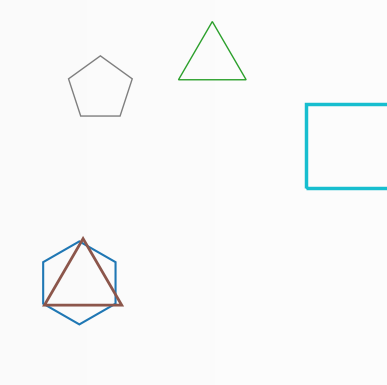[{"shape": "hexagon", "thickness": 1.5, "radius": 0.54, "center": [0.205, 0.265]}, {"shape": "triangle", "thickness": 1, "radius": 0.5, "center": [0.548, 0.843]}, {"shape": "triangle", "thickness": 2, "radius": 0.58, "center": [0.214, 0.265]}, {"shape": "pentagon", "thickness": 1, "radius": 0.43, "center": [0.259, 0.769]}, {"shape": "square", "thickness": 2.5, "radius": 0.55, "center": [0.899, 0.62]}]